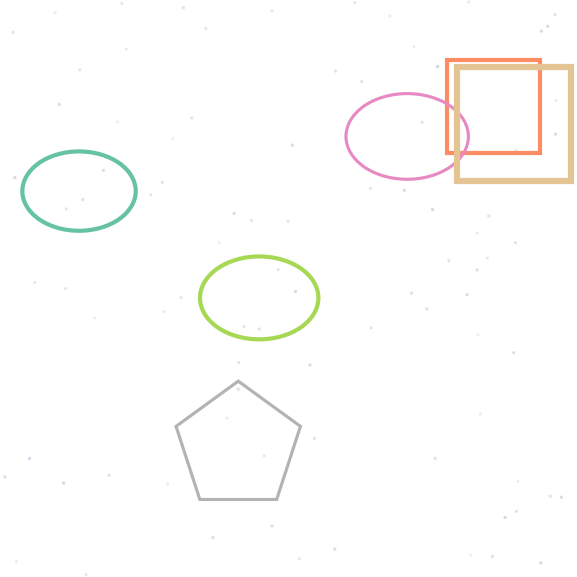[{"shape": "oval", "thickness": 2, "radius": 0.49, "center": [0.137, 0.668]}, {"shape": "square", "thickness": 2, "radius": 0.4, "center": [0.854, 0.815]}, {"shape": "oval", "thickness": 1.5, "radius": 0.53, "center": [0.705, 0.763]}, {"shape": "oval", "thickness": 2, "radius": 0.51, "center": [0.449, 0.483]}, {"shape": "square", "thickness": 3, "radius": 0.49, "center": [0.89, 0.785]}, {"shape": "pentagon", "thickness": 1.5, "radius": 0.57, "center": [0.413, 0.226]}]